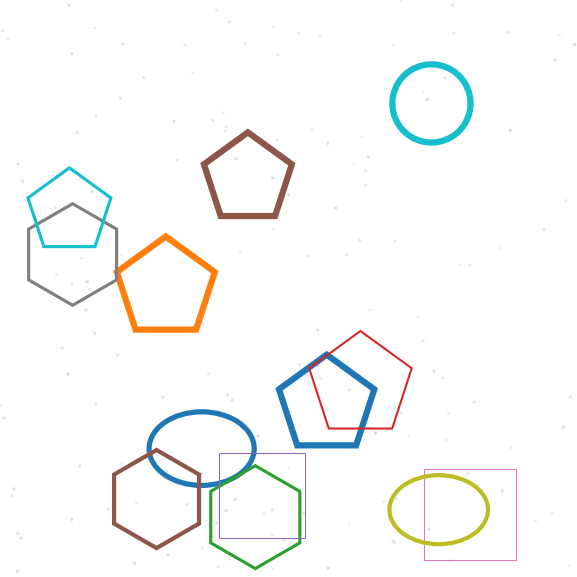[{"shape": "pentagon", "thickness": 3, "radius": 0.43, "center": [0.566, 0.298]}, {"shape": "oval", "thickness": 2.5, "radius": 0.46, "center": [0.349, 0.222]}, {"shape": "pentagon", "thickness": 3, "radius": 0.45, "center": [0.287, 0.501]}, {"shape": "hexagon", "thickness": 1.5, "radius": 0.45, "center": [0.442, 0.104]}, {"shape": "pentagon", "thickness": 1, "radius": 0.47, "center": [0.624, 0.333]}, {"shape": "square", "thickness": 0.5, "radius": 0.37, "center": [0.454, 0.141]}, {"shape": "hexagon", "thickness": 2, "radius": 0.42, "center": [0.271, 0.135]}, {"shape": "pentagon", "thickness": 3, "radius": 0.4, "center": [0.429, 0.69]}, {"shape": "square", "thickness": 0.5, "radius": 0.4, "center": [0.813, 0.108]}, {"shape": "hexagon", "thickness": 1.5, "radius": 0.44, "center": [0.126, 0.558]}, {"shape": "oval", "thickness": 2, "radius": 0.43, "center": [0.76, 0.117]}, {"shape": "pentagon", "thickness": 1.5, "radius": 0.38, "center": [0.12, 0.633]}, {"shape": "circle", "thickness": 3, "radius": 0.34, "center": [0.747, 0.82]}]